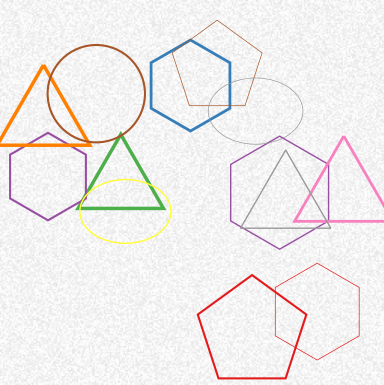[{"shape": "pentagon", "thickness": 1.5, "radius": 0.74, "center": [0.655, 0.137]}, {"shape": "hexagon", "thickness": 0.5, "radius": 0.63, "center": [0.824, 0.191]}, {"shape": "hexagon", "thickness": 2, "radius": 0.59, "center": [0.495, 0.778]}, {"shape": "triangle", "thickness": 2.5, "radius": 0.64, "center": [0.314, 0.523]}, {"shape": "hexagon", "thickness": 1.5, "radius": 0.57, "center": [0.125, 0.541]}, {"shape": "hexagon", "thickness": 1, "radius": 0.73, "center": [0.726, 0.5]}, {"shape": "triangle", "thickness": 2.5, "radius": 0.69, "center": [0.113, 0.692]}, {"shape": "oval", "thickness": 1, "radius": 0.59, "center": [0.326, 0.451]}, {"shape": "pentagon", "thickness": 0.5, "radius": 0.61, "center": [0.564, 0.825]}, {"shape": "circle", "thickness": 1.5, "radius": 0.63, "center": [0.25, 0.757]}, {"shape": "triangle", "thickness": 2, "radius": 0.74, "center": [0.893, 0.499]}, {"shape": "triangle", "thickness": 1, "radius": 0.68, "center": [0.742, 0.475]}, {"shape": "oval", "thickness": 0.5, "radius": 0.61, "center": [0.664, 0.711]}]